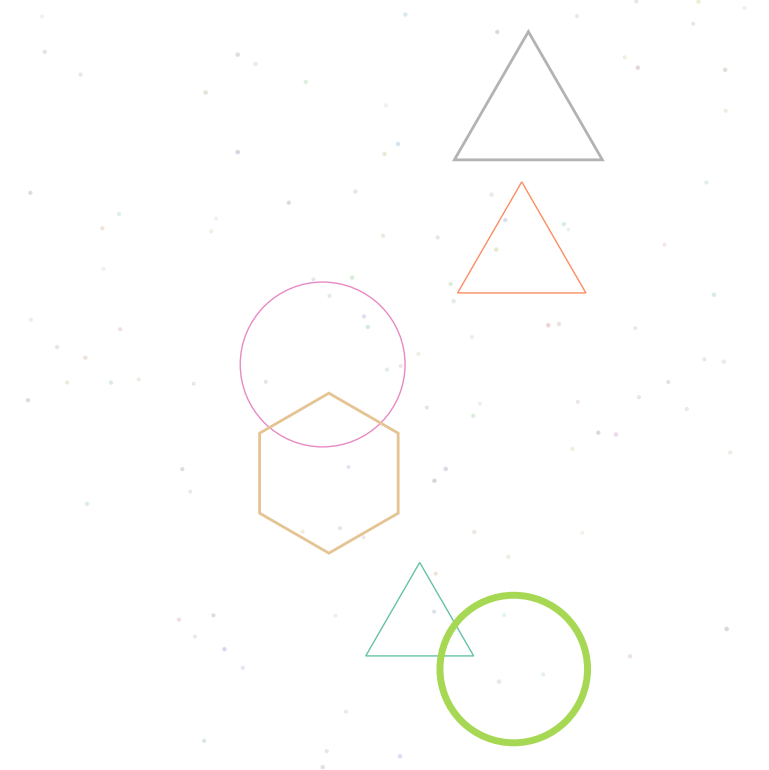[{"shape": "triangle", "thickness": 0.5, "radius": 0.4, "center": [0.545, 0.189]}, {"shape": "triangle", "thickness": 0.5, "radius": 0.48, "center": [0.678, 0.668]}, {"shape": "circle", "thickness": 0.5, "radius": 0.54, "center": [0.419, 0.527]}, {"shape": "circle", "thickness": 2.5, "radius": 0.48, "center": [0.667, 0.131]}, {"shape": "hexagon", "thickness": 1, "radius": 0.52, "center": [0.427, 0.385]}, {"shape": "triangle", "thickness": 1, "radius": 0.55, "center": [0.686, 0.848]}]